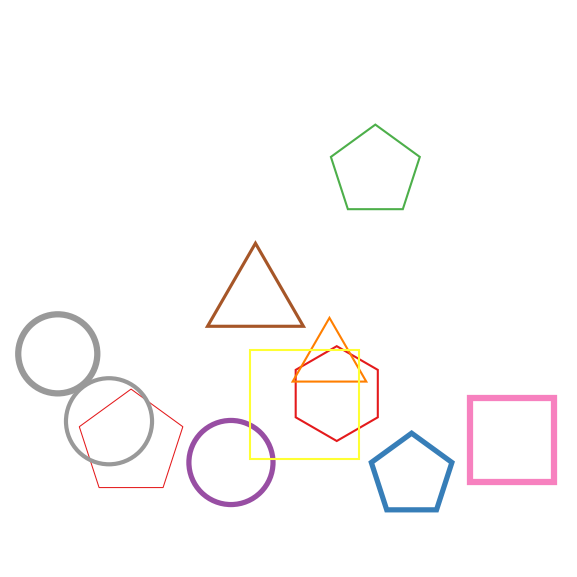[{"shape": "hexagon", "thickness": 1, "radius": 0.41, "center": [0.583, 0.318]}, {"shape": "pentagon", "thickness": 0.5, "radius": 0.47, "center": [0.227, 0.231]}, {"shape": "pentagon", "thickness": 2.5, "radius": 0.37, "center": [0.713, 0.176]}, {"shape": "pentagon", "thickness": 1, "radius": 0.4, "center": [0.65, 0.702]}, {"shape": "circle", "thickness": 2.5, "radius": 0.36, "center": [0.4, 0.198]}, {"shape": "triangle", "thickness": 1, "radius": 0.37, "center": [0.57, 0.375]}, {"shape": "square", "thickness": 1, "radius": 0.47, "center": [0.527, 0.299]}, {"shape": "triangle", "thickness": 1.5, "radius": 0.48, "center": [0.442, 0.482]}, {"shape": "square", "thickness": 3, "radius": 0.37, "center": [0.886, 0.237]}, {"shape": "circle", "thickness": 3, "radius": 0.34, "center": [0.1, 0.386]}, {"shape": "circle", "thickness": 2, "radius": 0.37, "center": [0.189, 0.27]}]